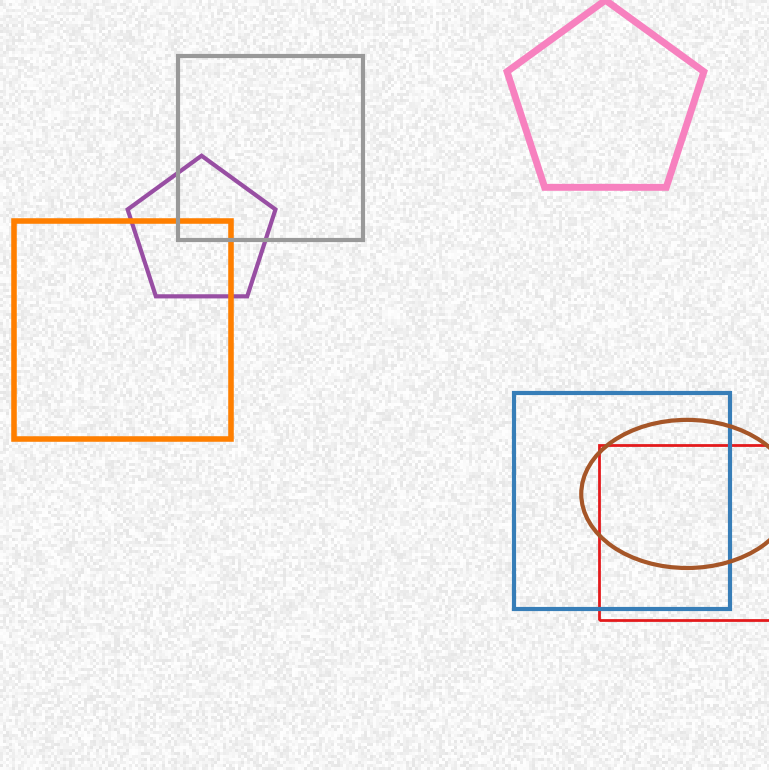[{"shape": "square", "thickness": 1, "radius": 0.57, "center": [0.892, 0.309]}, {"shape": "square", "thickness": 1.5, "radius": 0.7, "center": [0.808, 0.349]}, {"shape": "pentagon", "thickness": 1.5, "radius": 0.5, "center": [0.262, 0.697]}, {"shape": "square", "thickness": 2, "radius": 0.71, "center": [0.159, 0.572]}, {"shape": "oval", "thickness": 1.5, "radius": 0.69, "center": [0.892, 0.359]}, {"shape": "pentagon", "thickness": 2.5, "radius": 0.67, "center": [0.786, 0.865]}, {"shape": "square", "thickness": 1.5, "radius": 0.6, "center": [0.351, 0.808]}]